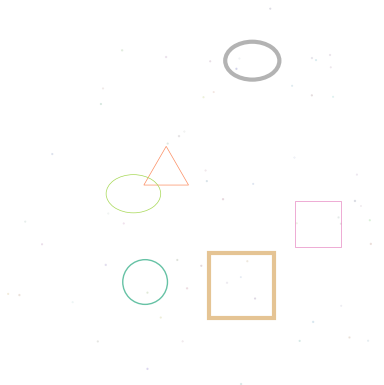[{"shape": "circle", "thickness": 1, "radius": 0.29, "center": [0.377, 0.267]}, {"shape": "triangle", "thickness": 0.5, "radius": 0.34, "center": [0.432, 0.553]}, {"shape": "square", "thickness": 0.5, "radius": 0.3, "center": [0.825, 0.418]}, {"shape": "oval", "thickness": 0.5, "radius": 0.35, "center": [0.347, 0.497]}, {"shape": "square", "thickness": 3, "radius": 0.42, "center": [0.628, 0.259]}, {"shape": "oval", "thickness": 3, "radius": 0.35, "center": [0.655, 0.842]}]